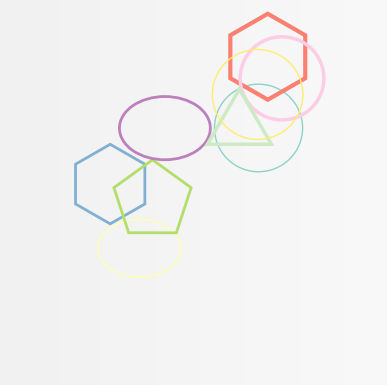[{"shape": "circle", "thickness": 1, "radius": 0.57, "center": [0.667, 0.668]}, {"shape": "oval", "thickness": 1, "radius": 0.54, "center": [0.36, 0.355]}, {"shape": "hexagon", "thickness": 3, "radius": 0.56, "center": [0.691, 0.853]}, {"shape": "hexagon", "thickness": 2, "radius": 0.52, "center": [0.284, 0.522]}, {"shape": "pentagon", "thickness": 2, "radius": 0.52, "center": [0.394, 0.48]}, {"shape": "circle", "thickness": 2.5, "radius": 0.54, "center": [0.728, 0.797]}, {"shape": "oval", "thickness": 2, "radius": 0.59, "center": [0.426, 0.667]}, {"shape": "triangle", "thickness": 2.5, "radius": 0.48, "center": [0.618, 0.673]}, {"shape": "circle", "thickness": 1, "radius": 0.58, "center": [0.665, 0.755]}]